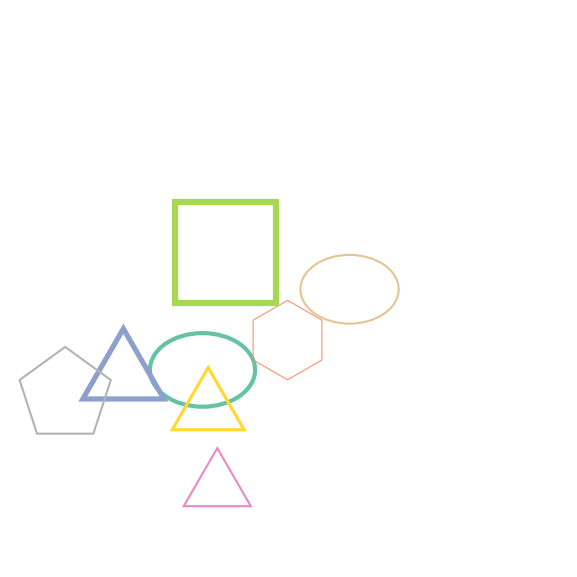[{"shape": "oval", "thickness": 2, "radius": 0.46, "center": [0.351, 0.359]}, {"shape": "hexagon", "thickness": 0.5, "radius": 0.34, "center": [0.498, 0.41]}, {"shape": "triangle", "thickness": 2.5, "radius": 0.41, "center": [0.214, 0.349]}, {"shape": "triangle", "thickness": 1, "radius": 0.34, "center": [0.376, 0.156]}, {"shape": "square", "thickness": 3, "radius": 0.44, "center": [0.391, 0.562]}, {"shape": "triangle", "thickness": 1.5, "radius": 0.36, "center": [0.36, 0.291]}, {"shape": "oval", "thickness": 1, "radius": 0.43, "center": [0.605, 0.498]}, {"shape": "pentagon", "thickness": 1, "radius": 0.42, "center": [0.113, 0.315]}]